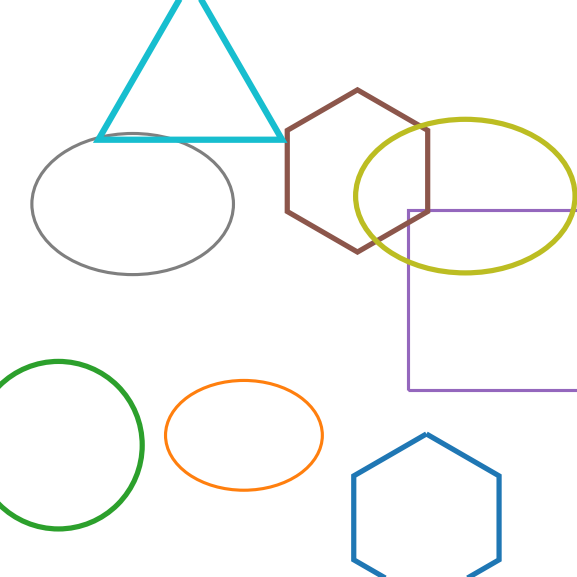[{"shape": "hexagon", "thickness": 2.5, "radius": 0.73, "center": [0.738, 0.102]}, {"shape": "oval", "thickness": 1.5, "radius": 0.68, "center": [0.422, 0.245]}, {"shape": "circle", "thickness": 2.5, "radius": 0.73, "center": [0.101, 0.228]}, {"shape": "square", "thickness": 1.5, "radius": 0.78, "center": [0.862, 0.48]}, {"shape": "hexagon", "thickness": 2.5, "radius": 0.7, "center": [0.619, 0.703]}, {"shape": "oval", "thickness": 1.5, "radius": 0.87, "center": [0.23, 0.646]}, {"shape": "oval", "thickness": 2.5, "radius": 0.95, "center": [0.806, 0.66]}, {"shape": "triangle", "thickness": 3, "radius": 0.92, "center": [0.329, 0.849]}]